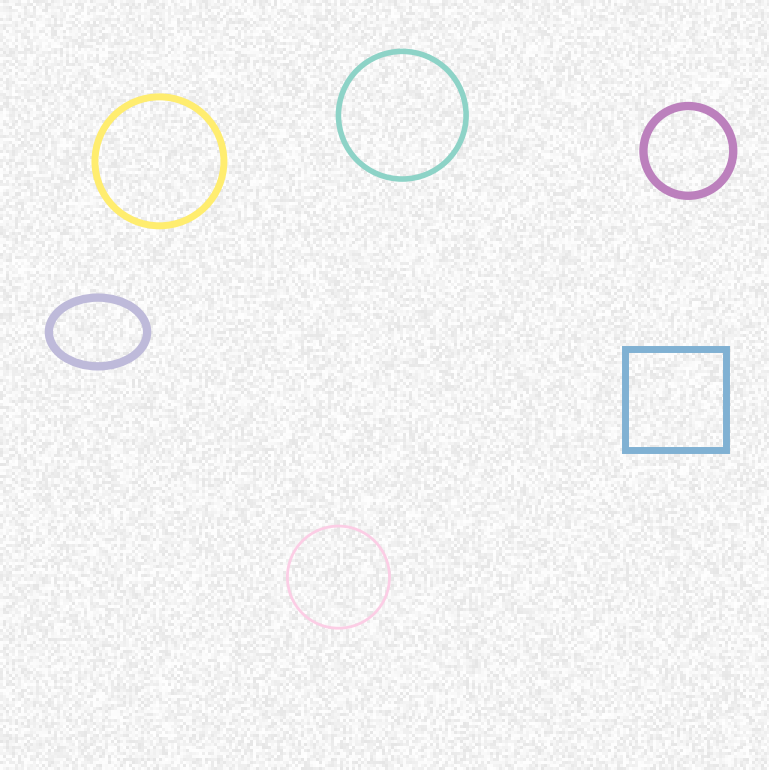[{"shape": "circle", "thickness": 2, "radius": 0.41, "center": [0.522, 0.85]}, {"shape": "oval", "thickness": 3, "radius": 0.32, "center": [0.127, 0.569]}, {"shape": "square", "thickness": 2.5, "radius": 0.33, "center": [0.878, 0.481]}, {"shape": "circle", "thickness": 1, "radius": 0.33, "center": [0.44, 0.25]}, {"shape": "circle", "thickness": 3, "radius": 0.29, "center": [0.894, 0.804]}, {"shape": "circle", "thickness": 2.5, "radius": 0.42, "center": [0.207, 0.79]}]